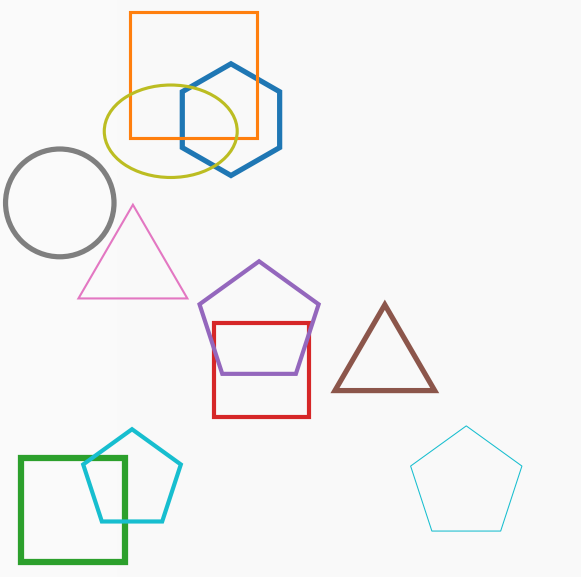[{"shape": "hexagon", "thickness": 2.5, "radius": 0.48, "center": [0.397, 0.792]}, {"shape": "square", "thickness": 1.5, "radius": 0.55, "center": [0.333, 0.869]}, {"shape": "square", "thickness": 3, "radius": 0.45, "center": [0.126, 0.116]}, {"shape": "square", "thickness": 2, "radius": 0.41, "center": [0.449, 0.359]}, {"shape": "pentagon", "thickness": 2, "radius": 0.54, "center": [0.446, 0.439]}, {"shape": "triangle", "thickness": 2.5, "radius": 0.5, "center": [0.662, 0.372]}, {"shape": "triangle", "thickness": 1, "radius": 0.54, "center": [0.229, 0.536]}, {"shape": "circle", "thickness": 2.5, "radius": 0.47, "center": [0.103, 0.648]}, {"shape": "oval", "thickness": 1.5, "radius": 0.57, "center": [0.294, 0.772]}, {"shape": "pentagon", "thickness": 0.5, "radius": 0.5, "center": [0.802, 0.161]}, {"shape": "pentagon", "thickness": 2, "radius": 0.44, "center": [0.227, 0.168]}]